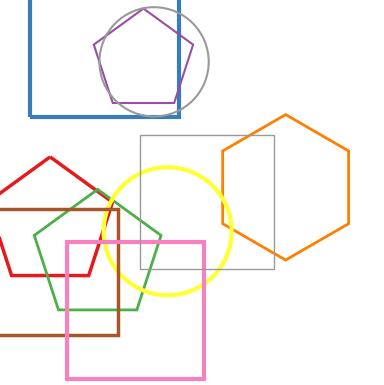[{"shape": "pentagon", "thickness": 2.5, "radius": 0.85, "center": [0.13, 0.422]}, {"shape": "square", "thickness": 3, "radius": 0.97, "center": [0.271, 0.89]}, {"shape": "pentagon", "thickness": 2, "radius": 0.87, "center": [0.254, 0.335]}, {"shape": "pentagon", "thickness": 1.5, "radius": 0.68, "center": [0.373, 0.842]}, {"shape": "hexagon", "thickness": 2, "radius": 0.94, "center": [0.742, 0.513]}, {"shape": "circle", "thickness": 3, "radius": 0.83, "center": [0.435, 0.399]}, {"shape": "square", "thickness": 2.5, "radius": 0.82, "center": [0.144, 0.293]}, {"shape": "square", "thickness": 3, "radius": 0.89, "center": [0.353, 0.194]}, {"shape": "circle", "thickness": 1.5, "radius": 0.71, "center": [0.4, 0.839]}, {"shape": "square", "thickness": 1, "radius": 0.87, "center": [0.539, 0.475]}]